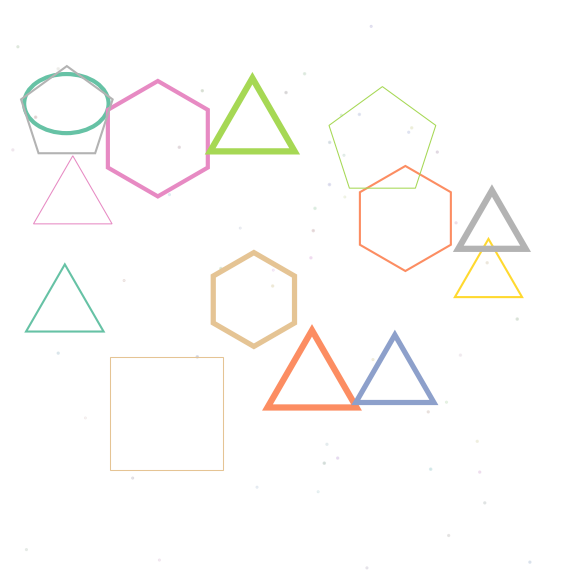[{"shape": "oval", "thickness": 2, "radius": 0.37, "center": [0.115, 0.82]}, {"shape": "triangle", "thickness": 1, "radius": 0.39, "center": [0.112, 0.464]}, {"shape": "triangle", "thickness": 3, "radius": 0.45, "center": [0.54, 0.338]}, {"shape": "hexagon", "thickness": 1, "radius": 0.45, "center": [0.702, 0.621]}, {"shape": "triangle", "thickness": 2.5, "radius": 0.39, "center": [0.684, 0.341]}, {"shape": "hexagon", "thickness": 2, "radius": 0.5, "center": [0.273, 0.759]}, {"shape": "triangle", "thickness": 0.5, "radius": 0.39, "center": [0.126, 0.651]}, {"shape": "pentagon", "thickness": 0.5, "radius": 0.49, "center": [0.662, 0.752]}, {"shape": "triangle", "thickness": 3, "radius": 0.42, "center": [0.437, 0.779]}, {"shape": "triangle", "thickness": 1, "radius": 0.34, "center": [0.846, 0.518]}, {"shape": "hexagon", "thickness": 2.5, "radius": 0.41, "center": [0.44, 0.481]}, {"shape": "square", "thickness": 0.5, "radius": 0.49, "center": [0.288, 0.283]}, {"shape": "pentagon", "thickness": 1, "radius": 0.42, "center": [0.116, 0.801]}, {"shape": "triangle", "thickness": 3, "radius": 0.34, "center": [0.852, 0.602]}]